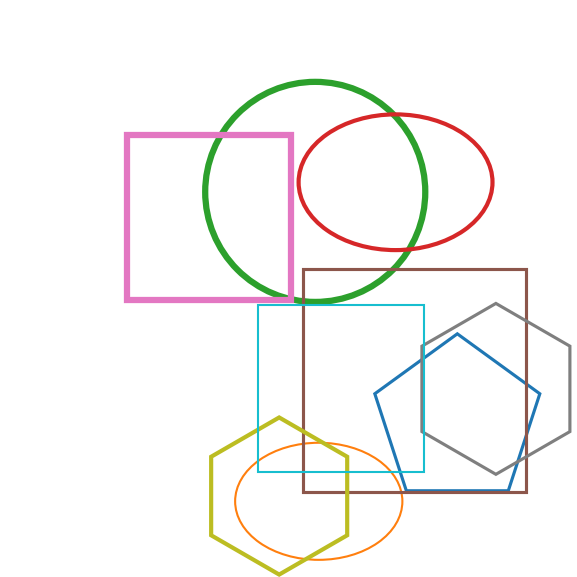[{"shape": "pentagon", "thickness": 1.5, "radius": 0.75, "center": [0.792, 0.271]}, {"shape": "oval", "thickness": 1, "radius": 0.72, "center": [0.552, 0.131]}, {"shape": "circle", "thickness": 3, "radius": 0.95, "center": [0.546, 0.667]}, {"shape": "oval", "thickness": 2, "radius": 0.84, "center": [0.685, 0.684]}, {"shape": "square", "thickness": 1.5, "radius": 0.97, "center": [0.718, 0.339]}, {"shape": "square", "thickness": 3, "radius": 0.71, "center": [0.362, 0.622]}, {"shape": "hexagon", "thickness": 1.5, "radius": 0.74, "center": [0.859, 0.326]}, {"shape": "hexagon", "thickness": 2, "radius": 0.68, "center": [0.483, 0.14]}, {"shape": "square", "thickness": 1, "radius": 0.72, "center": [0.59, 0.326]}]